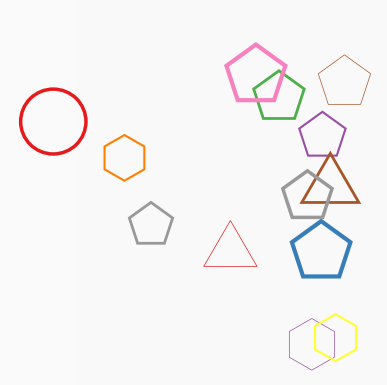[{"shape": "circle", "thickness": 2.5, "radius": 0.42, "center": [0.138, 0.684]}, {"shape": "triangle", "thickness": 0.5, "radius": 0.4, "center": [0.595, 0.348]}, {"shape": "pentagon", "thickness": 3, "radius": 0.4, "center": [0.829, 0.346]}, {"shape": "pentagon", "thickness": 2, "radius": 0.34, "center": [0.72, 0.748]}, {"shape": "hexagon", "thickness": 0.5, "radius": 0.34, "center": [0.805, 0.106]}, {"shape": "pentagon", "thickness": 1.5, "radius": 0.31, "center": [0.832, 0.647]}, {"shape": "hexagon", "thickness": 1.5, "radius": 0.3, "center": [0.321, 0.59]}, {"shape": "hexagon", "thickness": 1.5, "radius": 0.31, "center": [0.866, 0.123]}, {"shape": "triangle", "thickness": 2, "radius": 0.43, "center": [0.852, 0.517]}, {"shape": "pentagon", "thickness": 0.5, "radius": 0.36, "center": [0.889, 0.786]}, {"shape": "pentagon", "thickness": 3, "radius": 0.4, "center": [0.66, 0.804]}, {"shape": "pentagon", "thickness": 2.5, "radius": 0.33, "center": [0.793, 0.489]}, {"shape": "pentagon", "thickness": 2, "radius": 0.29, "center": [0.39, 0.416]}]